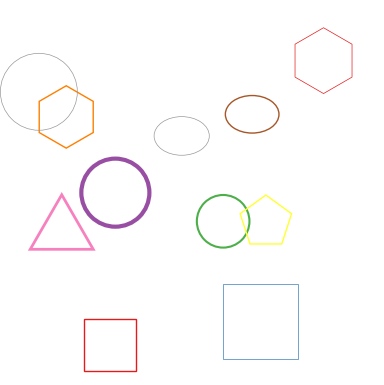[{"shape": "square", "thickness": 1, "radius": 0.34, "center": [0.286, 0.103]}, {"shape": "hexagon", "thickness": 0.5, "radius": 0.43, "center": [0.84, 0.842]}, {"shape": "square", "thickness": 0.5, "radius": 0.49, "center": [0.677, 0.165]}, {"shape": "circle", "thickness": 1.5, "radius": 0.34, "center": [0.58, 0.425]}, {"shape": "circle", "thickness": 3, "radius": 0.44, "center": [0.3, 0.5]}, {"shape": "hexagon", "thickness": 1, "radius": 0.4, "center": [0.172, 0.696]}, {"shape": "pentagon", "thickness": 1, "radius": 0.35, "center": [0.691, 0.423]}, {"shape": "oval", "thickness": 1, "radius": 0.35, "center": [0.655, 0.703]}, {"shape": "triangle", "thickness": 2, "radius": 0.47, "center": [0.16, 0.4]}, {"shape": "circle", "thickness": 0.5, "radius": 0.5, "center": [0.101, 0.762]}, {"shape": "oval", "thickness": 0.5, "radius": 0.36, "center": [0.472, 0.647]}]